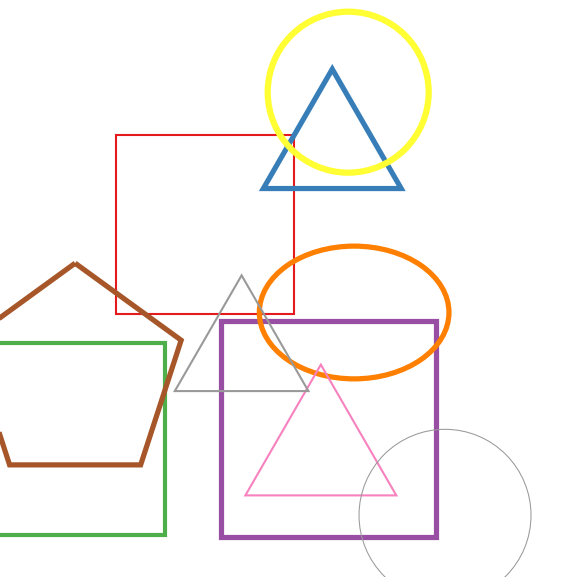[{"shape": "square", "thickness": 1, "radius": 0.77, "center": [0.355, 0.61]}, {"shape": "triangle", "thickness": 2.5, "radius": 0.69, "center": [0.575, 0.742]}, {"shape": "square", "thickness": 2, "radius": 0.83, "center": [0.119, 0.238]}, {"shape": "square", "thickness": 2.5, "radius": 0.93, "center": [0.569, 0.256]}, {"shape": "oval", "thickness": 2.5, "radius": 0.82, "center": [0.613, 0.458]}, {"shape": "circle", "thickness": 3, "radius": 0.7, "center": [0.603, 0.84]}, {"shape": "pentagon", "thickness": 2.5, "radius": 0.97, "center": [0.13, 0.35]}, {"shape": "triangle", "thickness": 1, "radius": 0.75, "center": [0.556, 0.217]}, {"shape": "circle", "thickness": 0.5, "radius": 0.74, "center": [0.771, 0.107]}, {"shape": "triangle", "thickness": 1, "radius": 0.67, "center": [0.418, 0.389]}]